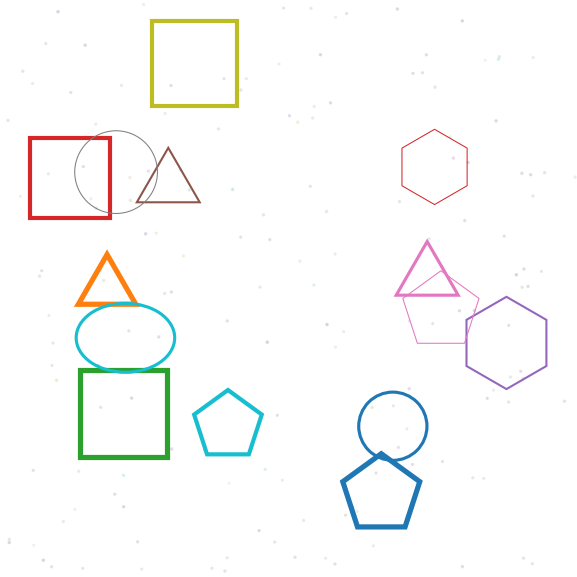[{"shape": "circle", "thickness": 1.5, "radius": 0.3, "center": [0.68, 0.261]}, {"shape": "pentagon", "thickness": 2.5, "radius": 0.35, "center": [0.66, 0.143]}, {"shape": "triangle", "thickness": 2.5, "radius": 0.29, "center": [0.185, 0.501]}, {"shape": "square", "thickness": 2.5, "radius": 0.38, "center": [0.214, 0.284]}, {"shape": "square", "thickness": 2, "radius": 0.35, "center": [0.121, 0.691]}, {"shape": "hexagon", "thickness": 0.5, "radius": 0.33, "center": [0.752, 0.71]}, {"shape": "hexagon", "thickness": 1, "radius": 0.4, "center": [0.877, 0.405]}, {"shape": "triangle", "thickness": 1, "radius": 0.31, "center": [0.291, 0.68]}, {"shape": "pentagon", "thickness": 0.5, "radius": 0.35, "center": [0.763, 0.461]}, {"shape": "triangle", "thickness": 1.5, "radius": 0.31, "center": [0.74, 0.519]}, {"shape": "circle", "thickness": 0.5, "radius": 0.36, "center": [0.201, 0.701]}, {"shape": "square", "thickness": 2, "radius": 0.37, "center": [0.337, 0.89]}, {"shape": "oval", "thickness": 1.5, "radius": 0.43, "center": [0.217, 0.414]}, {"shape": "pentagon", "thickness": 2, "radius": 0.31, "center": [0.395, 0.262]}]